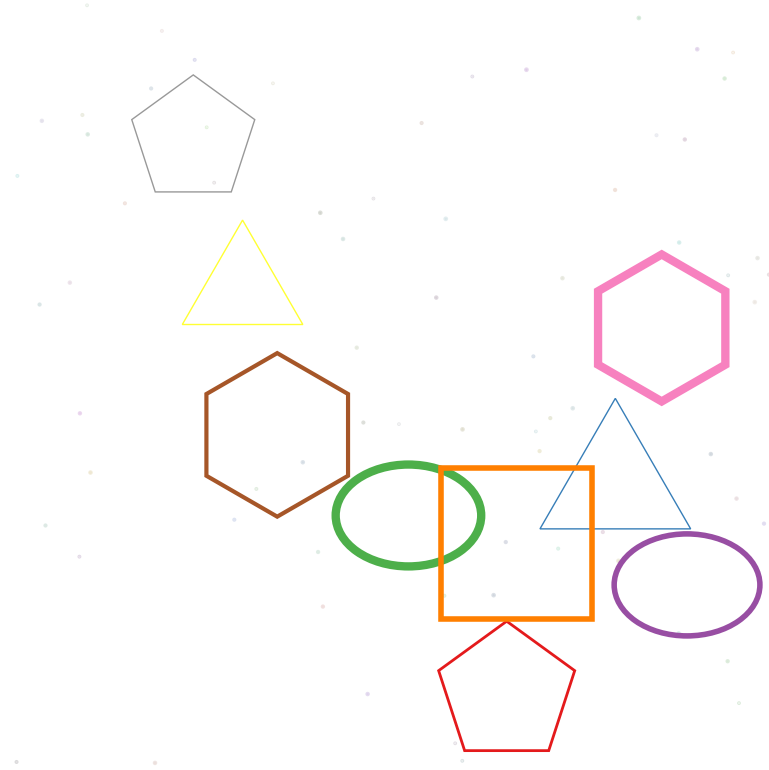[{"shape": "pentagon", "thickness": 1, "radius": 0.46, "center": [0.658, 0.1]}, {"shape": "triangle", "thickness": 0.5, "radius": 0.56, "center": [0.799, 0.37]}, {"shape": "oval", "thickness": 3, "radius": 0.47, "center": [0.53, 0.331]}, {"shape": "oval", "thickness": 2, "radius": 0.47, "center": [0.892, 0.24]}, {"shape": "square", "thickness": 2, "radius": 0.49, "center": [0.671, 0.294]}, {"shape": "triangle", "thickness": 0.5, "radius": 0.45, "center": [0.315, 0.624]}, {"shape": "hexagon", "thickness": 1.5, "radius": 0.53, "center": [0.36, 0.435]}, {"shape": "hexagon", "thickness": 3, "radius": 0.48, "center": [0.859, 0.574]}, {"shape": "pentagon", "thickness": 0.5, "radius": 0.42, "center": [0.251, 0.819]}]